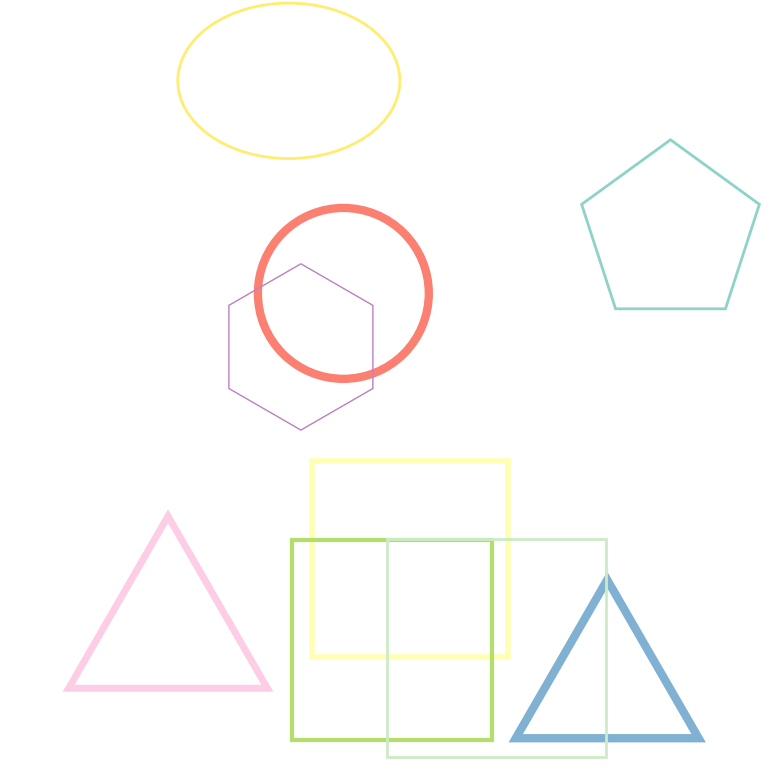[{"shape": "pentagon", "thickness": 1, "radius": 0.61, "center": [0.871, 0.697]}, {"shape": "square", "thickness": 2, "radius": 0.64, "center": [0.532, 0.275]}, {"shape": "circle", "thickness": 3, "radius": 0.55, "center": [0.446, 0.619]}, {"shape": "triangle", "thickness": 3, "radius": 0.69, "center": [0.789, 0.11]}, {"shape": "square", "thickness": 1.5, "radius": 0.65, "center": [0.51, 0.168]}, {"shape": "triangle", "thickness": 2.5, "radius": 0.74, "center": [0.218, 0.181]}, {"shape": "hexagon", "thickness": 0.5, "radius": 0.54, "center": [0.391, 0.549]}, {"shape": "square", "thickness": 1, "radius": 0.71, "center": [0.645, 0.159]}, {"shape": "oval", "thickness": 1, "radius": 0.72, "center": [0.375, 0.895]}]